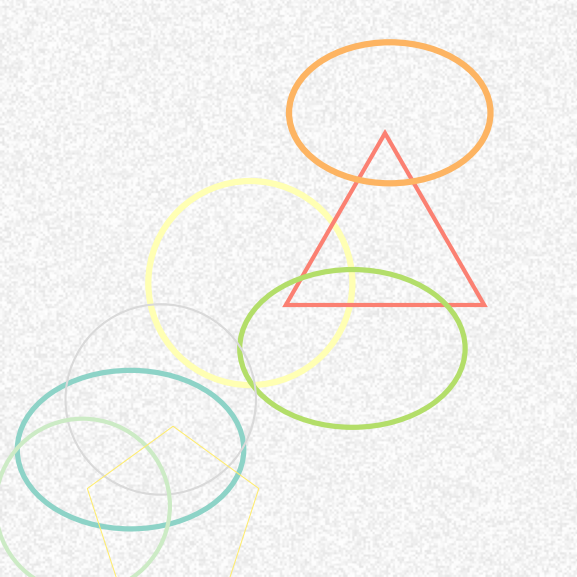[{"shape": "oval", "thickness": 2.5, "radius": 0.98, "center": [0.226, 0.221]}, {"shape": "circle", "thickness": 3, "radius": 0.88, "center": [0.434, 0.509]}, {"shape": "triangle", "thickness": 2, "radius": 0.99, "center": [0.667, 0.57]}, {"shape": "oval", "thickness": 3, "radius": 0.87, "center": [0.675, 0.804]}, {"shape": "oval", "thickness": 2.5, "radius": 0.98, "center": [0.61, 0.396]}, {"shape": "circle", "thickness": 1, "radius": 0.82, "center": [0.278, 0.307]}, {"shape": "circle", "thickness": 2, "radius": 0.75, "center": [0.143, 0.123]}, {"shape": "pentagon", "thickness": 0.5, "radius": 0.78, "center": [0.3, 0.105]}]